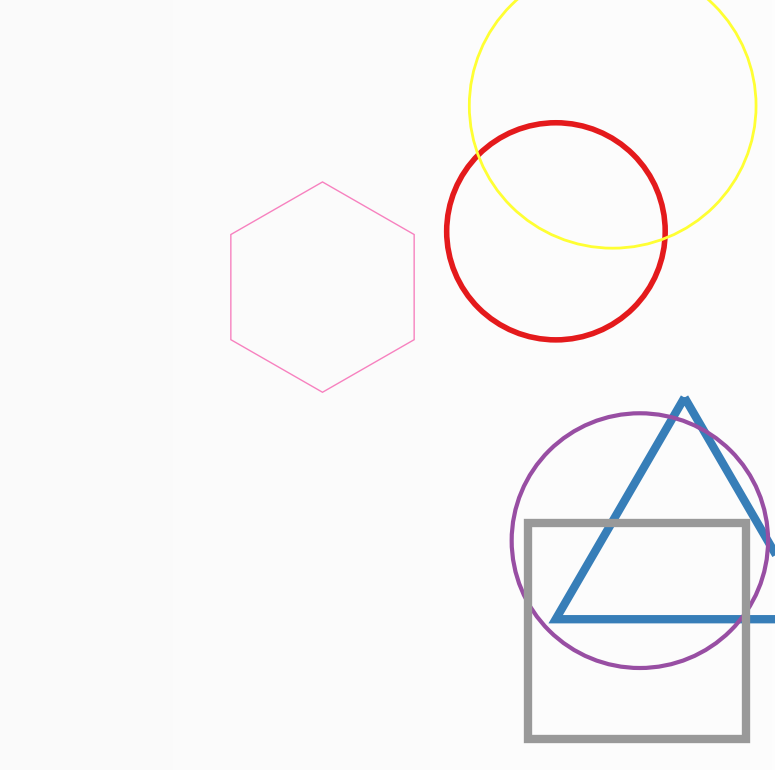[{"shape": "circle", "thickness": 2, "radius": 0.7, "center": [0.717, 0.7]}, {"shape": "triangle", "thickness": 3, "radius": 0.96, "center": [0.883, 0.292]}, {"shape": "circle", "thickness": 1.5, "radius": 0.83, "center": [0.826, 0.298]}, {"shape": "circle", "thickness": 1, "radius": 0.92, "center": [0.791, 0.863]}, {"shape": "hexagon", "thickness": 0.5, "radius": 0.68, "center": [0.416, 0.627]}, {"shape": "square", "thickness": 3, "radius": 0.7, "center": [0.822, 0.18]}]